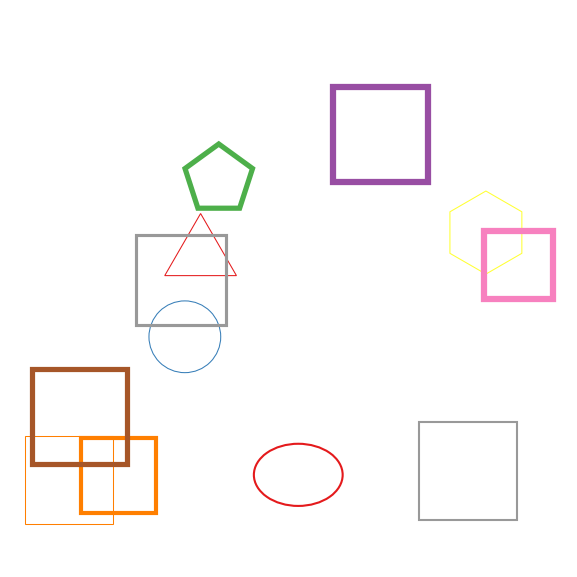[{"shape": "triangle", "thickness": 0.5, "radius": 0.36, "center": [0.347, 0.558]}, {"shape": "oval", "thickness": 1, "radius": 0.38, "center": [0.516, 0.177]}, {"shape": "circle", "thickness": 0.5, "radius": 0.31, "center": [0.32, 0.416]}, {"shape": "pentagon", "thickness": 2.5, "radius": 0.31, "center": [0.379, 0.688]}, {"shape": "square", "thickness": 3, "radius": 0.41, "center": [0.659, 0.766]}, {"shape": "square", "thickness": 2, "radius": 0.33, "center": [0.205, 0.175]}, {"shape": "square", "thickness": 0.5, "radius": 0.38, "center": [0.12, 0.167]}, {"shape": "hexagon", "thickness": 0.5, "radius": 0.36, "center": [0.841, 0.596]}, {"shape": "square", "thickness": 2.5, "radius": 0.41, "center": [0.138, 0.278]}, {"shape": "square", "thickness": 3, "radius": 0.3, "center": [0.898, 0.54]}, {"shape": "square", "thickness": 1, "radius": 0.42, "center": [0.81, 0.183]}, {"shape": "square", "thickness": 1.5, "radius": 0.39, "center": [0.313, 0.514]}]